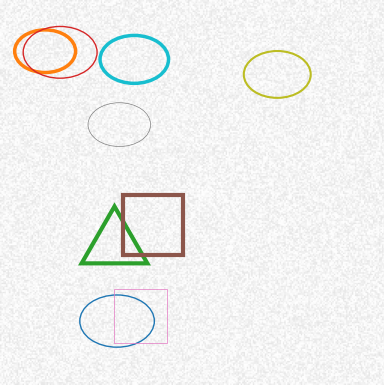[{"shape": "oval", "thickness": 1, "radius": 0.48, "center": [0.304, 0.166]}, {"shape": "oval", "thickness": 2.5, "radius": 0.4, "center": [0.117, 0.867]}, {"shape": "triangle", "thickness": 3, "radius": 0.49, "center": [0.297, 0.365]}, {"shape": "oval", "thickness": 1, "radius": 0.48, "center": [0.156, 0.864]}, {"shape": "square", "thickness": 3, "radius": 0.39, "center": [0.397, 0.415]}, {"shape": "square", "thickness": 0.5, "radius": 0.35, "center": [0.364, 0.179]}, {"shape": "oval", "thickness": 0.5, "radius": 0.41, "center": [0.31, 0.676]}, {"shape": "oval", "thickness": 1.5, "radius": 0.43, "center": [0.72, 0.807]}, {"shape": "oval", "thickness": 2.5, "radius": 0.44, "center": [0.349, 0.846]}]